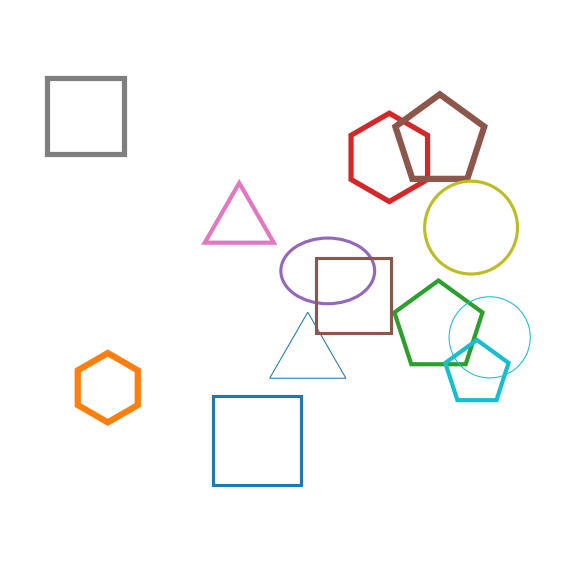[{"shape": "triangle", "thickness": 0.5, "radius": 0.38, "center": [0.533, 0.382]}, {"shape": "square", "thickness": 1.5, "radius": 0.38, "center": [0.445, 0.236]}, {"shape": "hexagon", "thickness": 3, "radius": 0.3, "center": [0.187, 0.328]}, {"shape": "pentagon", "thickness": 2, "radius": 0.4, "center": [0.759, 0.433]}, {"shape": "hexagon", "thickness": 2.5, "radius": 0.38, "center": [0.674, 0.727]}, {"shape": "oval", "thickness": 1.5, "radius": 0.41, "center": [0.568, 0.53]}, {"shape": "square", "thickness": 1.5, "radius": 0.32, "center": [0.612, 0.487]}, {"shape": "pentagon", "thickness": 3, "radius": 0.4, "center": [0.762, 0.755]}, {"shape": "triangle", "thickness": 2, "radius": 0.34, "center": [0.414, 0.613]}, {"shape": "square", "thickness": 2.5, "radius": 0.33, "center": [0.148, 0.798]}, {"shape": "circle", "thickness": 1.5, "radius": 0.4, "center": [0.816, 0.605]}, {"shape": "circle", "thickness": 0.5, "radius": 0.35, "center": [0.848, 0.415]}, {"shape": "pentagon", "thickness": 2, "radius": 0.29, "center": [0.826, 0.353]}]